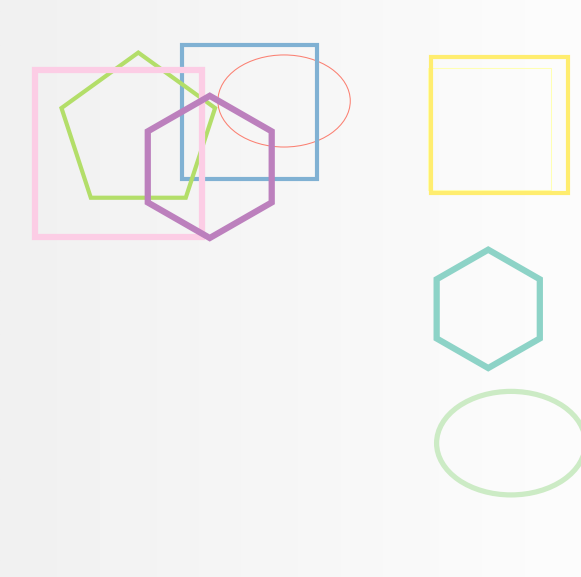[{"shape": "hexagon", "thickness": 3, "radius": 0.51, "center": [0.84, 0.464]}, {"shape": "square", "thickness": 0.5, "radius": 0.53, "center": [0.842, 0.776]}, {"shape": "oval", "thickness": 0.5, "radius": 0.57, "center": [0.489, 0.824]}, {"shape": "square", "thickness": 2, "radius": 0.58, "center": [0.43, 0.805]}, {"shape": "pentagon", "thickness": 2, "radius": 0.69, "center": [0.238, 0.769]}, {"shape": "square", "thickness": 3, "radius": 0.72, "center": [0.204, 0.733]}, {"shape": "hexagon", "thickness": 3, "radius": 0.62, "center": [0.361, 0.71]}, {"shape": "oval", "thickness": 2.5, "radius": 0.64, "center": [0.879, 0.232]}, {"shape": "square", "thickness": 2, "radius": 0.59, "center": [0.859, 0.783]}]